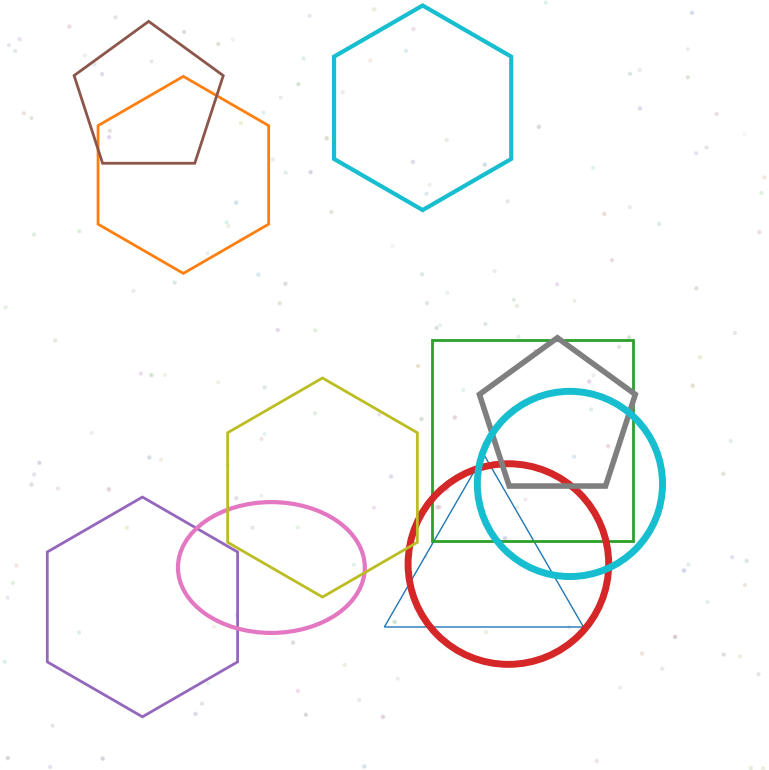[{"shape": "triangle", "thickness": 0.5, "radius": 0.75, "center": [0.628, 0.26]}, {"shape": "hexagon", "thickness": 1, "radius": 0.64, "center": [0.238, 0.773]}, {"shape": "square", "thickness": 1, "radius": 0.65, "center": [0.691, 0.427]}, {"shape": "circle", "thickness": 2.5, "radius": 0.65, "center": [0.66, 0.267]}, {"shape": "hexagon", "thickness": 1, "radius": 0.71, "center": [0.185, 0.212]}, {"shape": "pentagon", "thickness": 1, "radius": 0.51, "center": [0.193, 0.87]}, {"shape": "oval", "thickness": 1.5, "radius": 0.61, "center": [0.352, 0.263]}, {"shape": "pentagon", "thickness": 2, "radius": 0.53, "center": [0.724, 0.455]}, {"shape": "hexagon", "thickness": 1, "radius": 0.71, "center": [0.419, 0.367]}, {"shape": "circle", "thickness": 2.5, "radius": 0.6, "center": [0.74, 0.372]}, {"shape": "hexagon", "thickness": 1.5, "radius": 0.66, "center": [0.549, 0.86]}]